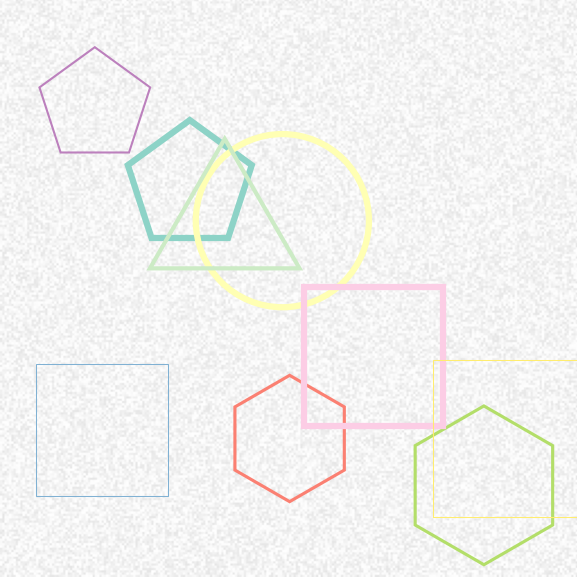[{"shape": "pentagon", "thickness": 3, "radius": 0.56, "center": [0.329, 0.678]}, {"shape": "circle", "thickness": 3, "radius": 0.75, "center": [0.489, 0.617]}, {"shape": "hexagon", "thickness": 1.5, "radius": 0.55, "center": [0.502, 0.24]}, {"shape": "square", "thickness": 0.5, "radius": 0.57, "center": [0.177, 0.254]}, {"shape": "hexagon", "thickness": 1.5, "radius": 0.69, "center": [0.838, 0.159]}, {"shape": "square", "thickness": 3, "radius": 0.6, "center": [0.647, 0.382]}, {"shape": "pentagon", "thickness": 1, "radius": 0.5, "center": [0.164, 0.817]}, {"shape": "triangle", "thickness": 2, "radius": 0.75, "center": [0.389, 0.609]}, {"shape": "square", "thickness": 0.5, "radius": 0.68, "center": [0.886, 0.24]}]